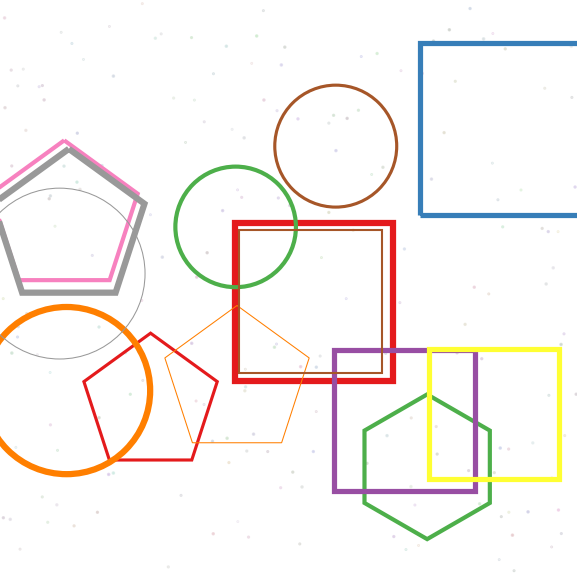[{"shape": "pentagon", "thickness": 1.5, "radius": 0.61, "center": [0.261, 0.301]}, {"shape": "square", "thickness": 3, "radius": 0.68, "center": [0.544, 0.475]}, {"shape": "square", "thickness": 2.5, "radius": 0.74, "center": [0.876, 0.775]}, {"shape": "hexagon", "thickness": 2, "radius": 0.63, "center": [0.74, 0.191]}, {"shape": "circle", "thickness": 2, "radius": 0.52, "center": [0.408, 0.606]}, {"shape": "square", "thickness": 2.5, "radius": 0.61, "center": [0.7, 0.271]}, {"shape": "circle", "thickness": 3, "radius": 0.72, "center": [0.115, 0.323]}, {"shape": "pentagon", "thickness": 0.5, "radius": 0.66, "center": [0.41, 0.339]}, {"shape": "square", "thickness": 2.5, "radius": 0.56, "center": [0.856, 0.282]}, {"shape": "circle", "thickness": 1.5, "radius": 0.53, "center": [0.581, 0.746]}, {"shape": "square", "thickness": 1, "radius": 0.62, "center": [0.538, 0.477]}, {"shape": "pentagon", "thickness": 2, "radius": 0.67, "center": [0.111, 0.622]}, {"shape": "pentagon", "thickness": 3, "radius": 0.69, "center": [0.119, 0.604]}, {"shape": "circle", "thickness": 0.5, "radius": 0.74, "center": [0.103, 0.525]}]